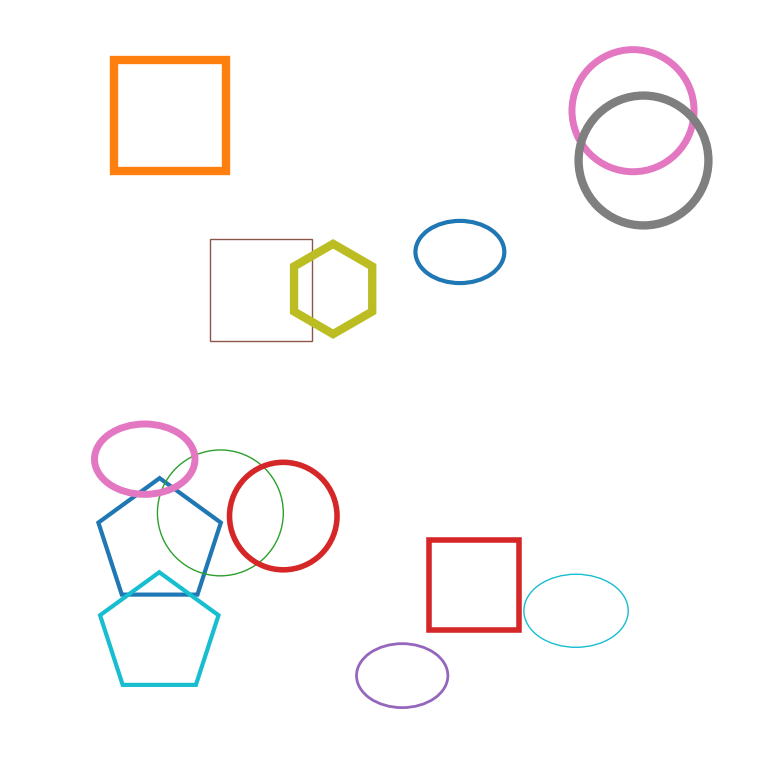[{"shape": "pentagon", "thickness": 1.5, "radius": 0.42, "center": [0.207, 0.295]}, {"shape": "oval", "thickness": 1.5, "radius": 0.29, "center": [0.597, 0.673]}, {"shape": "square", "thickness": 3, "radius": 0.36, "center": [0.221, 0.85]}, {"shape": "circle", "thickness": 0.5, "radius": 0.41, "center": [0.286, 0.334]}, {"shape": "circle", "thickness": 2, "radius": 0.35, "center": [0.368, 0.33]}, {"shape": "square", "thickness": 2, "radius": 0.29, "center": [0.615, 0.24]}, {"shape": "oval", "thickness": 1, "radius": 0.3, "center": [0.522, 0.123]}, {"shape": "square", "thickness": 0.5, "radius": 0.33, "center": [0.339, 0.623]}, {"shape": "oval", "thickness": 2.5, "radius": 0.33, "center": [0.188, 0.404]}, {"shape": "circle", "thickness": 2.5, "radius": 0.4, "center": [0.822, 0.856]}, {"shape": "circle", "thickness": 3, "radius": 0.42, "center": [0.836, 0.792]}, {"shape": "hexagon", "thickness": 3, "radius": 0.29, "center": [0.433, 0.625]}, {"shape": "pentagon", "thickness": 1.5, "radius": 0.4, "center": [0.207, 0.176]}, {"shape": "oval", "thickness": 0.5, "radius": 0.34, "center": [0.748, 0.207]}]